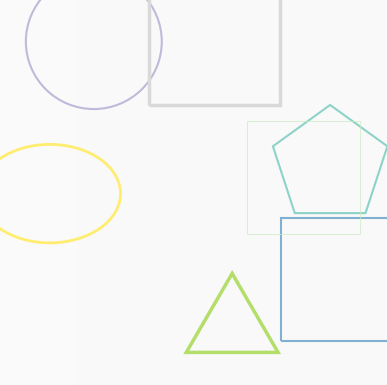[{"shape": "pentagon", "thickness": 1.5, "radius": 0.78, "center": [0.852, 0.572]}, {"shape": "circle", "thickness": 1.5, "radius": 0.88, "center": [0.242, 0.892]}, {"shape": "square", "thickness": 1.5, "radius": 0.8, "center": [0.885, 0.273]}, {"shape": "triangle", "thickness": 2.5, "radius": 0.68, "center": [0.599, 0.153]}, {"shape": "square", "thickness": 2.5, "radius": 0.85, "center": [0.553, 0.897]}, {"shape": "square", "thickness": 0.5, "radius": 0.73, "center": [0.784, 0.539]}, {"shape": "oval", "thickness": 2, "radius": 0.91, "center": [0.128, 0.497]}]